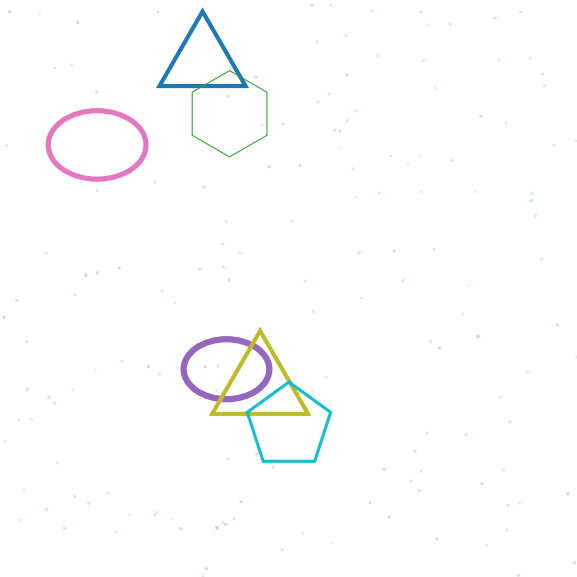[{"shape": "triangle", "thickness": 2, "radius": 0.43, "center": [0.351, 0.893]}, {"shape": "hexagon", "thickness": 0.5, "radius": 0.37, "center": [0.398, 0.802]}, {"shape": "oval", "thickness": 3, "radius": 0.37, "center": [0.392, 0.36]}, {"shape": "oval", "thickness": 2.5, "radius": 0.42, "center": [0.168, 0.748]}, {"shape": "triangle", "thickness": 2, "radius": 0.48, "center": [0.45, 0.33]}, {"shape": "pentagon", "thickness": 1.5, "radius": 0.38, "center": [0.5, 0.262]}]